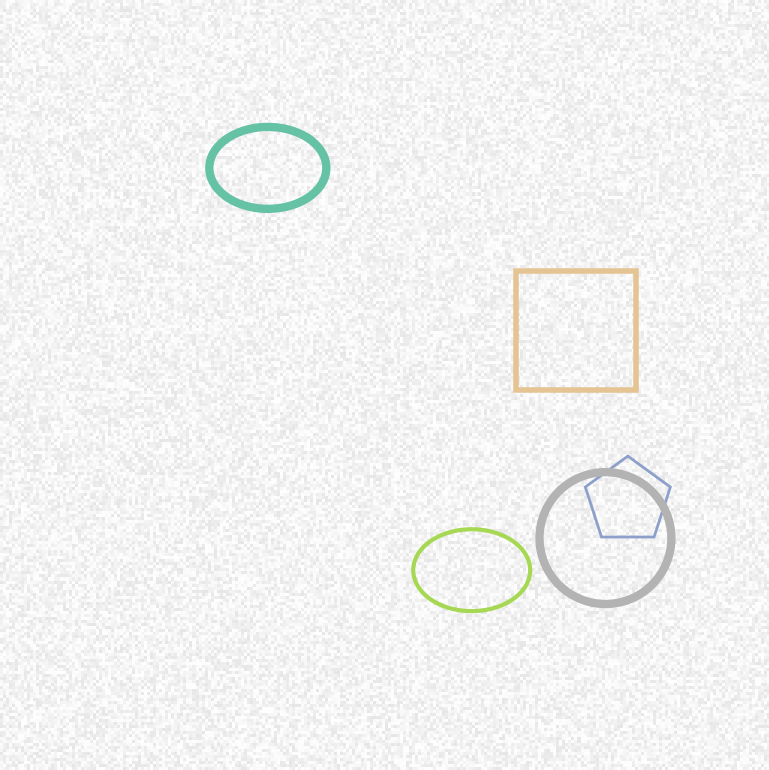[{"shape": "oval", "thickness": 3, "radius": 0.38, "center": [0.348, 0.782]}, {"shape": "pentagon", "thickness": 1, "radius": 0.29, "center": [0.815, 0.35]}, {"shape": "oval", "thickness": 1.5, "radius": 0.38, "center": [0.613, 0.26]}, {"shape": "square", "thickness": 2, "radius": 0.39, "center": [0.748, 0.571]}, {"shape": "circle", "thickness": 3, "radius": 0.43, "center": [0.786, 0.301]}]